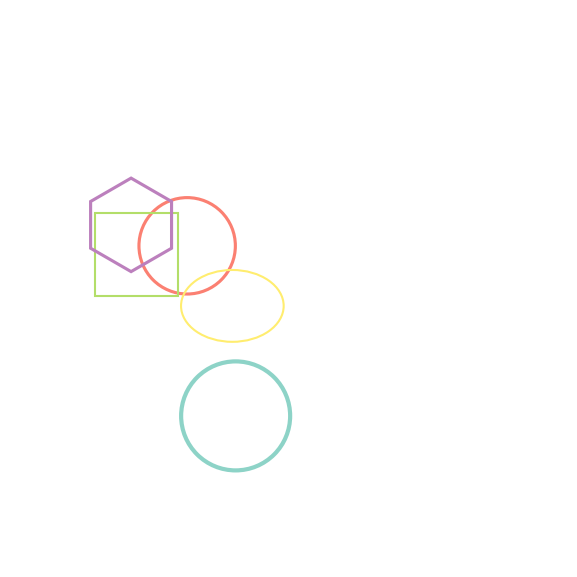[{"shape": "circle", "thickness": 2, "radius": 0.47, "center": [0.408, 0.279]}, {"shape": "circle", "thickness": 1.5, "radius": 0.42, "center": [0.324, 0.573]}, {"shape": "square", "thickness": 1, "radius": 0.36, "center": [0.237, 0.559]}, {"shape": "hexagon", "thickness": 1.5, "radius": 0.4, "center": [0.227, 0.61]}, {"shape": "oval", "thickness": 1, "radius": 0.44, "center": [0.402, 0.469]}]